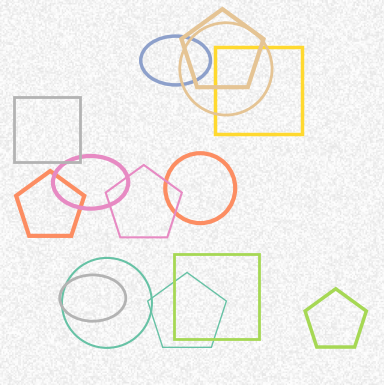[{"shape": "pentagon", "thickness": 1, "radius": 0.54, "center": [0.486, 0.185]}, {"shape": "circle", "thickness": 1.5, "radius": 0.58, "center": [0.278, 0.213]}, {"shape": "circle", "thickness": 3, "radius": 0.45, "center": [0.52, 0.511]}, {"shape": "pentagon", "thickness": 3, "radius": 0.47, "center": [0.13, 0.463]}, {"shape": "oval", "thickness": 2.5, "radius": 0.45, "center": [0.456, 0.843]}, {"shape": "pentagon", "thickness": 1.5, "radius": 0.52, "center": [0.373, 0.468]}, {"shape": "oval", "thickness": 3, "radius": 0.49, "center": [0.235, 0.526]}, {"shape": "pentagon", "thickness": 2.5, "radius": 0.42, "center": [0.872, 0.166]}, {"shape": "square", "thickness": 2, "radius": 0.56, "center": [0.563, 0.23]}, {"shape": "square", "thickness": 2.5, "radius": 0.56, "center": [0.671, 0.765]}, {"shape": "pentagon", "thickness": 3, "radius": 0.56, "center": [0.578, 0.864]}, {"shape": "circle", "thickness": 2, "radius": 0.6, "center": [0.587, 0.821]}, {"shape": "oval", "thickness": 2, "radius": 0.43, "center": [0.241, 0.226]}, {"shape": "square", "thickness": 2, "radius": 0.42, "center": [0.122, 0.664]}]